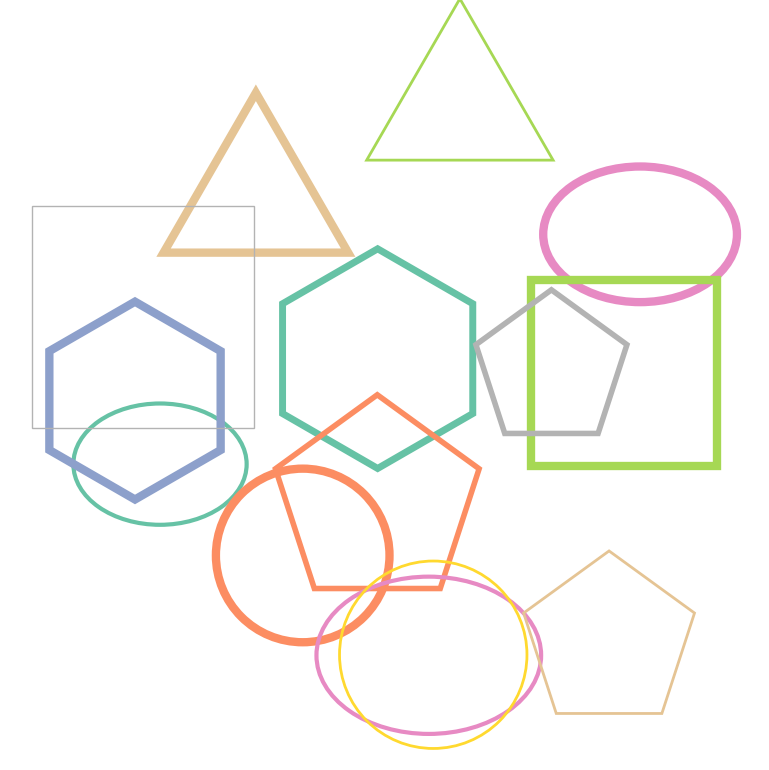[{"shape": "oval", "thickness": 1.5, "radius": 0.56, "center": [0.208, 0.397]}, {"shape": "hexagon", "thickness": 2.5, "radius": 0.71, "center": [0.49, 0.534]}, {"shape": "circle", "thickness": 3, "radius": 0.56, "center": [0.393, 0.279]}, {"shape": "pentagon", "thickness": 2, "radius": 0.7, "center": [0.49, 0.348]}, {"shape": "hexagon", "thickness": 3, "radius": 0.64, "center": [0.175, 0.48]}, {"shape": "oval", "thickness": 3, "radius": 0.63, "center": [0.831, 0.696]}, {"shape": "oval", "thickness": 1.5, "radius": 0.73, "center": [0.557, 0.149]}, {"shape": "square", "thickness": 3, "radius": 0.6, "center": [0.81, 0.515]}, {"shape": "triangle", "thickness": 1, "radius": 0.7, "center": [0.597, 0.862]}, {"shape": "circle", "thickness": 1, "radius": 0.61, "center": [0.563, 0.15]}, {"shape": "pentagon", "thickness": 1, "radius": 0.58, "center": [0.791, 0.168]}, {"shape": "triangle", "thickness": 3, "radius": 0.69, "center": [0.332, 0.741]}, {"shape": "square", "thickness": 0.5, "radius": 0.72, "center": [0.185, 0.589]}, {"shape": "pentagon", "thickness": 2, "radius": 0.52, "center": [0.716, 0.52]}]